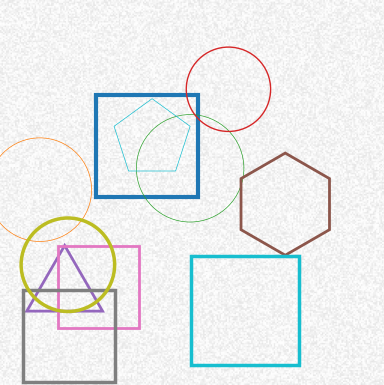[{"shape": "square", "thickness": 3, "radius": 0.66, "center": [0.381, 0.62]}, {"shape": "circle", "thickness": 0.5, "radius": 0.67, "center": [0.103, 0.507]}, {"shape": "circle", "thickness": 0.5, "radius": 0.7, "center": [0.494, 0.563]}, {"shape": "circle", "thickness": 1, "radius": 0.55, "center": [0.593, 0.768]}, {"shape": "triangle", "thickness": 2, "radius": 0.57, "center": [0.168, 0.249]}, {"shape": "hexagon", "thickness": 2, "radius": 0.66, "center": [0.741, 0.47]}, {"shape": "square", "thickness": 2, "radius": 0.53, "center": [0.255, 0.254]}, {"shape": "square", "thickness": 2.5, "radius": 0.6, "center": [0.179, 0.127]}, {"shape": "circle", "thickness": 2.5, "radius": 0.61, "center": [0.176, 0.312]}, {"shape": "pentagon", "thickness": 0.5, "radius": 0.52, "center": [0.395, 0.64]}, {"shape": "square", "thickness": 2.5, "radius": 0.7, "center": [0.636, 0.193]}]